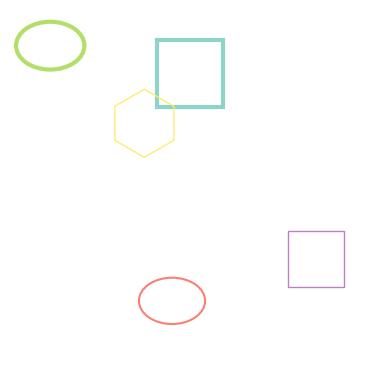[{"shape": "square", "thickness": 3, "radius": 0.43, "center": [0.493, 0.81]}, {"shape": "oval", "thickness": 1.5, "radius": 0.43, "center": [0.447, 0.219]}, {"shape": "oval", "thickness": 3, "radius": 0.44, "center": [0.13, 0.881]}, {"shape": "square", "thickness": 1, "radius": 0.37, "center": [0.821, 0.327]}, {"shape": "hexagon", "thickness": 1, "radius": 0.44, "center": [0.375, 0.68]}]